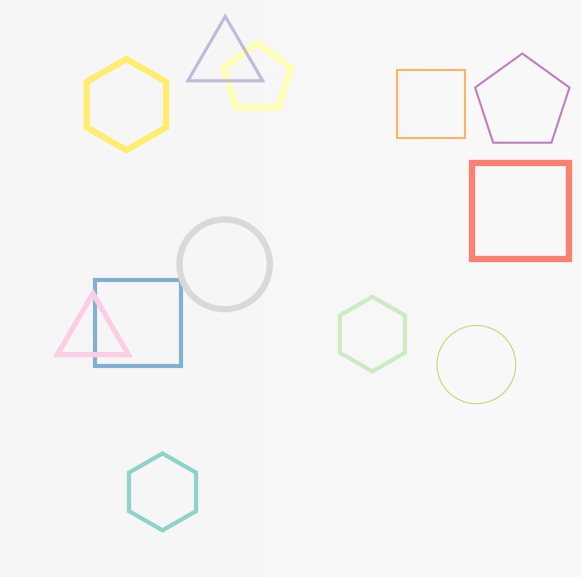[{"shape": "hexagon", "thickness": 2, "radius": 0.33, "center": [0.28, 0.147]}, {"shape": "pentagon", "thickness": 3, "radius": 0.31, "center": [0.443, 0.863]}, {"shape": "triangle", "thickness": 1.5, "radius": 0.37, "center": [0.388, 0.896]}, {"shape": "square", "thickness": 3, "radius": 0.42, "center": [0.896, 0.634]}, {"shape": "square", "thickness": 2, "radius": 0.37, "center": [0.237, 0.439]}, {"shape": "square", "thickness": 1, "radius": 0.29, "center": [0.741, 0.819]}, {"shape": "circle", "thickness": 0.5, "radius": 0.34, "center": [0.82, 0.368]}, {"shape": "triangle", "thickness": 2.5, "radius": 0.35, "center": [0.16, 0.42]}, {"shape": "circle", "thickness": 3, "radius": 0.39, "center": [0.386, 0.541]}, {"shape": "pentagon", "thickness": 1, "radius": 0.43, "center": [0.899, 0.821]}, {"shape": "hexagon", "thickness": 2, "radius": 0.32, "center": [0.641, 0.421]}, {"shape": "hexagon", "thickness": 3, "radius": 0.39, "center": [0.217, 0.818]}]